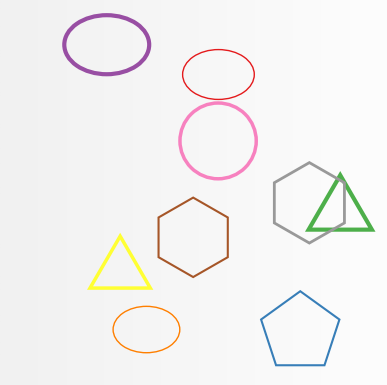[{"shape": "oval", "thickness": 1, "radius": 0.46, "center": [0.564, 0.806]}, {"shape": "pentagon", "thickness": 1.5, "radius": 0.53, "center": [0.775, 0.137]}, {"shape": "triangle", "thickness": 3, "radius": 0.47, "center": [0.878, 0.451]}, {"shape": "oval", "thickness": 3, "radius": 0.55, "center": [0.275, 0.884]}, {"shape": "oval", "thickness": 1, "radius": 0.43, "center": [0.378, 0.144]}, {"shape": "triangle", "thickness": 2.5, "radius": 0.45, "center": [0.31, 0.297]}, {"shape": "hexagon", "thickness": 1.5, "radius": 0.52, "center": [0.498, 0.384]}, {"shape": "circle", "thickness": 2.5, "radius": 0.49, "center": [0.563, 0.634]}, {"shape": "hexagon", "thickness": 2, "radius": 0.52, "center": [0.798, 0.473]}]